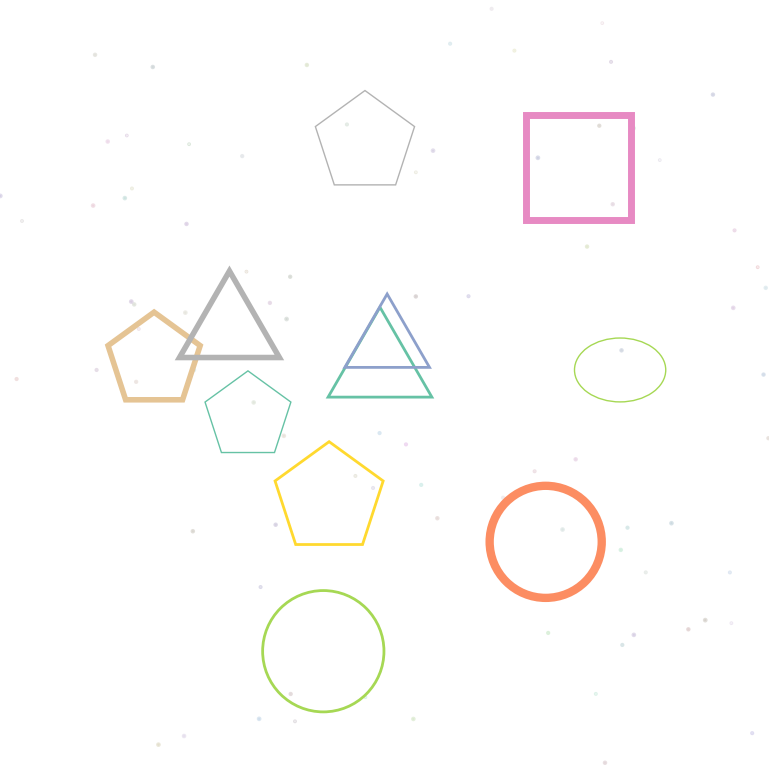[{"shape": "pentagon", "thickness": 0.5, "radius": 0.29, "center": [0.322, 0.46]}, {"shape": "triangle", "thickness": 1, "radius": 0.39, "center": [0.493, 0.523]}, {"shape": "circle", "thickness": 3, "radius": 0.36, "center": [0.709, 0.296]}, {"shape": "triangle", "thickness": 1, "radius": 0.32, "center": [0.503, 0.555]}, {"shape": "square", "thickness": 2.5, "radius": 0.34, "center": [0.752, 0.783]}, {"shape": "circle", "thickness": 1, "radius": 0.39, "center": [0.42, 0.154]}, {"shape": "oval", "thickness": 0.5, "radius": 0.3, "center": [0.805, 0.52]}, {"shape": "pentagon", "thickness": 1, "radius": 0.37, "center": [0.427, 0.353]}, {"shape": "pentagon", "thickness": 2, "radius": 0.31, "center": [0.2, 0.532]}, {"shape": "pentagon", "thickness": 0.5, "radius": 0.34, "center": [0.474, 0.815]}, {"shape": "triangle", "thickness": 2, "radius": 0.37, "center": [0.298, 0.573]}]